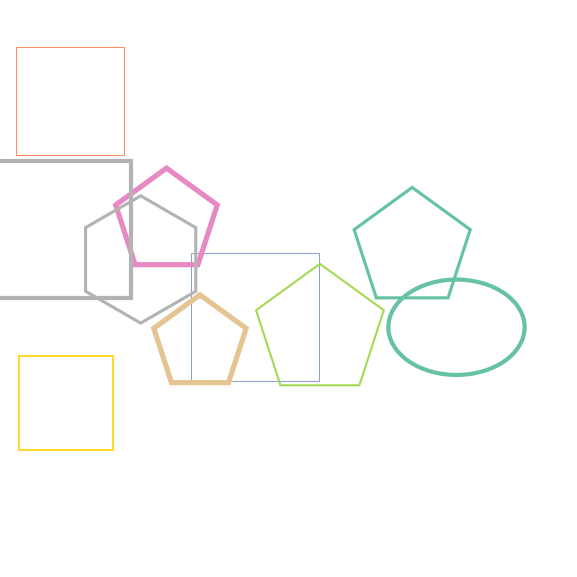[{"shape": "oval", "thickness": 2, "radius": 0.59, "center": [0.79, 0.432]}, {"shape": "pentagon", "thickness": 1.5, "radius": 0.53, "center": [0.714, 0.569]}, {"shape": "square", "thickness": 0.5, "radius": 0.47, "center": [0.121, 0.825]}, {"shape": "square", "thickness": 0.5, "radius": 0.55, "center": [0.442, 0.451]}, {"shape": "pentagon", "thickness": 2.5, "radius": 0.46, "center": [0.288, 0.616]}, {"shape": "pentagon", "thickness": 1, "radius": 0.58, "center": [0.554, 0.426]}, {"shape": "square", "thickness": 1, "radius": 0.41, "center": [0.114, 0.301]}, {"shape": "pentagon", "thickness": 2.5, "radius": 0.42, "center": [0.346, 0.405]}, {"shape": "hexagon", "thickness": 1.5, "radius": 0.55, "center": [0.244, 0.55]}, {"shape": "square", "thickness": 2, "radius": 0.59, "center": [0.107, 0.602]}]